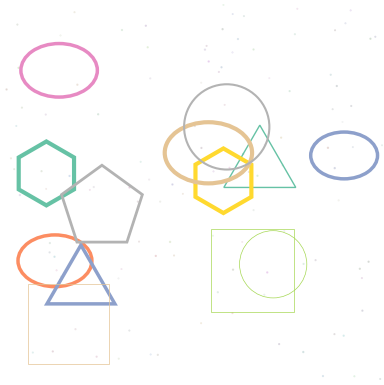[{"shape": "hexagon", "thickness": 3, "radius": 0.41, "center": [0.12, 0.55]}, {"shape": "triangle", "thickness": 1, "radius": 0.54, "center": [0.675, 0.567]}, {"shape": "oval", "thickness": 2.5, "radius": 0.48, "center": [0.143, 0.323]}, {"shape": "oval", "thickness": 2.5, "radius": 0.43, "center": [0.894, 0.596]}, {"shape": "triangle", "thickness": 2.5, "radius": 0.51, "center": [0.21, 0.262]}, {"shape": "oval", "thickness": 2.5, "radius": 0.5, "center": [0.154, 0.817]}, {"shape": "circle", "thickness": 0.5, "radius": 0.44, "center": [0.71, 0.314]}, {"shape": "square", "thickness": 0.5, "radius": 0.54, "center": [0.657, 0.298]}, {"shape": "hexagon", "thickness": 3, "radius": 0.42, "center": [0.58, 0.531]}, {"shape": "square", "thickness": 0.5, "radius": 0.52, "center": [0.178, 0.159]}, {"shape": "oval", "thickness": 3, "radius": 0.57, "center": [0.541, 0.603]}, {"shape": "circle", "thickness": 1.5, "radius": 0.55, "center": [0.589, 0.67]}, {"shape": "pentagon", "thickness": 2, "radius": 0.55, "center": [0.265, 0.46]}]